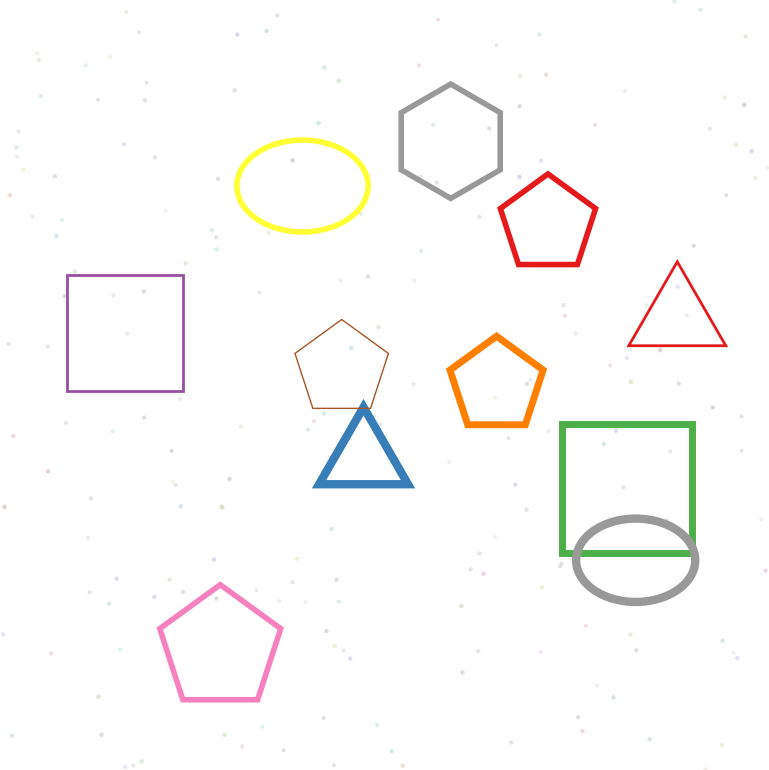[{"shape": "triangle", "thickness": 1, "radius": 0.36, "center": [0.88, 0.587]}, {"shape": "pentagon", "thickness": 2, "radius": 0.33, "center": [0.712, 0.709]}, {"shape": "triangle", "thickness": 3, "radius": 0.33, "center": [0.472, 0.404]}, {"shape": "square", "thickness": 2.5, "radius": 0.42, "center": [0.814, 0.366]}, {"shape": "square", "thickness": 1, "radius": 0.38, "center": [0.162, 0.567]}, {"shape": "pentagon", "thickness": 2.5, "radius": 0.32, "center": [0.645, 0.5]}, {"shape": "oval", "thickness": 2, "radius": 0.43, "center": [0.393, 0.758]}, {"shape": "pentagon", "thickness": 0.5, "radius": 0.32, "center": [0.444, 0.521]}, {"shape": "pentagon", "thickness": 2, "radius": 0.41, "center": [0.286, 0.158]}, {"shape": "oval", "thickness": 3, "radius": 0.39, "center": [0.826, 0.272]}, {"shape": "hexagon", "thickness": 2, "radius": 0.37, "center": [0.585, 0.817]}]